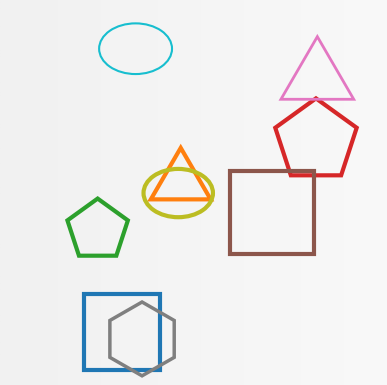[{"shape": "square", "thickness": 3, "radius": 0.49, "center": [0.315, 0.138]}, {"shape": "triangle", "thickness": 3, "radius": 0.45, "center": [0.466, 0.527]}, {"shape": "pentagon", "thickness": 3, "radius": 0.41, "center": [0.252, 0.402]}, {"shape": "pentagon", "thickness": 3, "radius": 0.55, "center": [0.815, 0.634]}, {"shape": "square", "thickness": 3, "radius": 0.54, "center": [0.701, 0.447]}, {"shape": "triangle", "thickness": 2, "radius": 0.54, "center": [0.819, 0.796]}, {"shape": "hexagon", "thickness": 2.5, "radius": 0.48, "center": [0.367, 0.12]}, {"shape": "oval", "thickness": 3, "radius": 0.45, "center": [0.46, 0.499]}, {"shape": "oval", "thickness": 1.5, "radius": 0.47, "center": [0.35, 0.873]}]